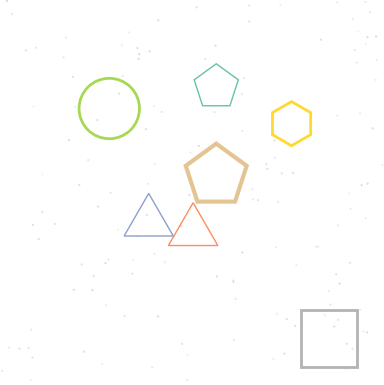[{"shape": "pentagon", "thickness": 1, "radius": 0.3, "center": [0.562, 0.774]}, {"shape": "triangle", "thickness": 1, "radius": 0.37, "center": [0.502, 0.399]}, {"shape": "triangle", "thickness": 1, "radius": 0.37, "center": [0.386, 0.424]}, {"shape": "circle", "thickness": 2, "radius": 0.39, "center": [0.284, 0.718]}, {"shape": "hexagon", "thickness": 2, "radius": 0.29, "center": [0.757, 0.679]}, {"shape": "pentagon", "thickness": 3, "radius": 0.42, "center": [0.562, 0.544]}, {"shape": "square", "thickness": 2, "radius": 0.37, "center": [0.855, 0.12]}]